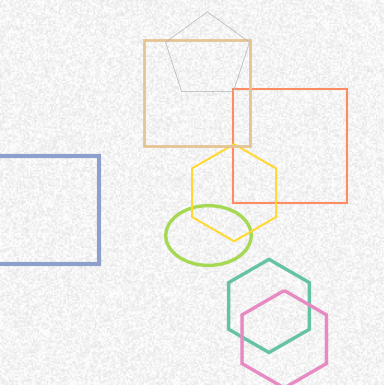[{"shape": "hexagon", "thickness": 2.5, "radius": 0.61, "center": [0.699, 0.205]}, {"shape": "square", "thickness": 1.5, "radius": 0.74, "center": [0.754, 0.621]}, {"shape": "square", "thickness": 3, "radius": 0.71, "center": [0.115, 0.455]}, {"shape": "hexagon", "thickness": 2.5, "radius": 0.63, "center": [0.738, 0.119]}, {"shape": "oval", "thickness": 2.5, "radius": 0.55, "center": [0.542, 0.388]}, {"shape": "hexagon", "thickness": 1.5, "radius": 0.63, "center": [0.608, 0.499]}, {"shape": "square", "thickness": 2, "radius": 0.69, "center": [0.511, 0.758]}, {"shape": "pentagon", "thickness": 0.5, "radius": 0.57, "center": [0.539, 0.855]}]